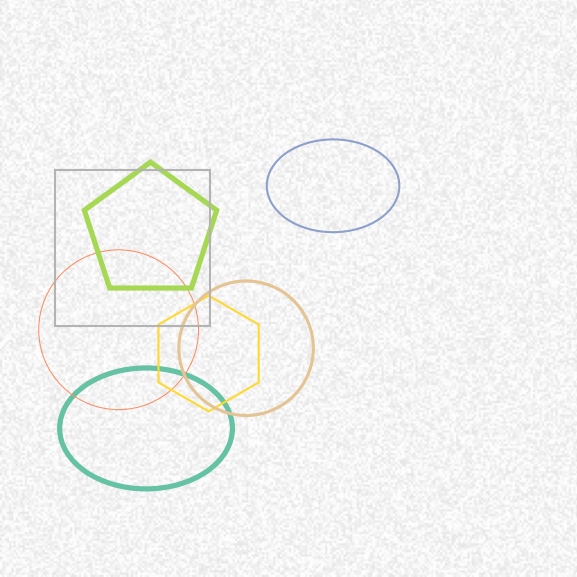[{"shape": "oval", "thickness": 2.5, "radius": 0.75, "center": [0.253, 0.257]}, {"shape": "circle", "thickness": 0.5, "radius": 0.69, "center": [0.205, 0.428]}, {"shape": "oval", "thickness": 1, "radius": 0.57, "center": [0.577, 0.677]}, {"shape": "pentagon", "thickness": 2.5, "radius": 0.6, "center": [0.261, 0.598]}, {"shape": "hexagon", "thickness": 1, "radius": 0.5, "center": [0.361, 0.387]}, {"shape": "circle", "thickness": 1.5, "radius": 0.58, "center": [0.426, 0.396]}, {"shape": "square", "thickness": 1, "radius": 0.67, "center": [0.229, 0.57]}]